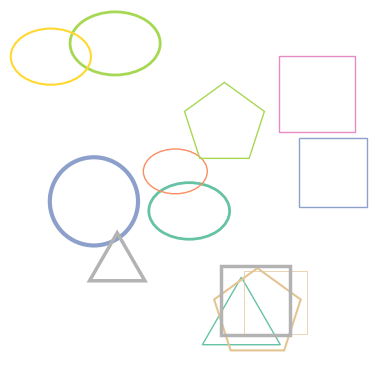[{"shape": "oval", "thickness": 2, "radius": 0.52, "center": [0.491, 0.452]}, {"shape": "triangle", "thickness": 1, "radius": 0.58, "center": [0.627, 0.163]}, {"shape": "oval", "thickness": 1, "radius": 0.42, "center": [0.455, 0.555]}, {"shape": "circle", "thickness": 3, "radius": 0.57, "center": [0.244, 0.477]}, {"shape": "square", "thickness": 1, "radius": 0.44, "center": [0.866, 0.552]}, {"shape": "square", "thickness": 1, "radius": 0.49, "center": [0.823, 0.756]}, {"shape": "pentagon", "thickness": 1, "radius": 0.55, "center": [0.583, 0.677]}, {"shape": "oval", "thickness": 2, "radius": 0.59, "center": [0.299, 0.887]}, {"shape": "oval", "thickness": 1.5, "radius": 0.52, "center": [0.132, 0.853]}, {"shape": "square", "thickness": 0.5, "radius": 0.41, "center": [0.715, 0.214]}, {"shape": "pentagon", "thickness": 1.5, "radius": 0.59, "center": [0.669, 0.185]}, {"shape": "triangle", "thickness": 2.5, "radius": 0.41, "center": [0.304, 0.312]}, {"shape": "square", "thickness": 2.5, "radius": 0.45, "center": [0.664, 0.219]}]